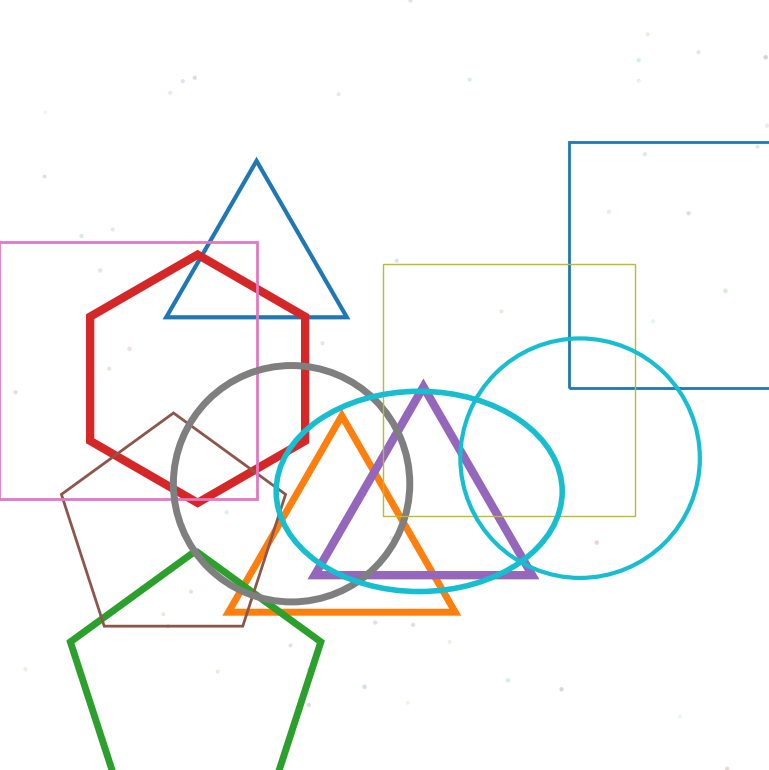[{"shape": "square", "thickness": 1, "radius": 0.8, "center": [0.898, 0.656]}, {"shape": "triangle", "thickness": 1.5, "radius": 0.68, "center": [0.333, 0.656]}, {"shape": "triangle", "thickness": 2.5, "radius": 0.85, "center": [0.444, 0.29]}, {"shape": "pentagon", "thickness": 2.5, "radius": 0.86, "center": [0.254, 0.114]}, {"shape": "hexagon", "thickness": 3, "radius": 0.81, "center": [0.257, 0.508]}, {"shape": "triangle", "thickness": 3, "radius": 0.82, "center": [0.55, 0.335]}, {"shape": "pentagon", "thickness": 1, "radius": 0.77, "center": [0.225, 0.311]}, {"shape": "square", "thickness": 1, "radius": 0.84, "center": [0.167, 0.519]}, {"shape": "circle", "thickness": 2.5, "radius": 0.77, "center": [0.379, 0.372]}, {"shape": "square", "thickness": 0.5, "radius": 0.82, "center": [0.66, 0.493]}, {"shape": "oval", "thickness": 2, "radius": 0.93, "center": [0.544, 0.362]}, {"shape": "circle", "thickness": 1.5, "radius": 0.78, "center": [0.753, 0.405]}]